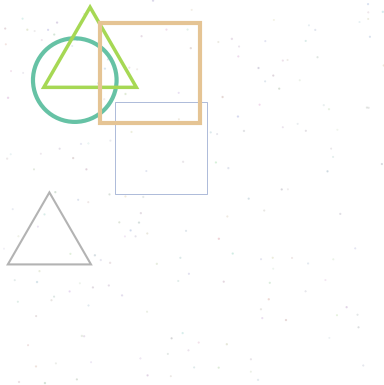[{"shape": "circle", "thickness": 3, "radius": 0.54, "center": [0.194, 0.792]}, {"shape": "square", "thickness": 0.5, "radius": 0.6, "center": [0.419, 0.615]}, {"shape": "triangle", "thickness": 2.5, "radius": 0.69, "center": [0.234, 0.843]}, {"shape": "square", "thickness": 3, "radius": 0.65, "center": [0.389, 0.81]}, {"shape": "triangle", "thickness": 1.5, "radius": 0.62, "center": [0.128, 0.376]}]